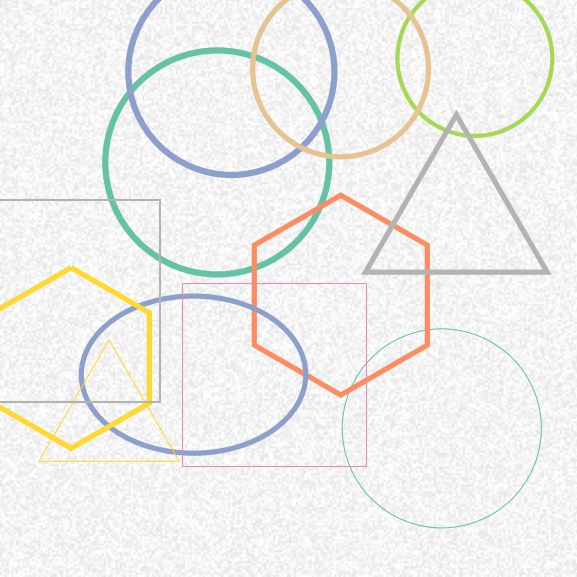[{"shape": "circle", "thickness": 0.5, "radius": 0.86, "center": [0.765, 0.257]}, {"shape": "circle", "thickness": 3, "radius": 0.97, "center": [0.376, 0.718]}, {"shape": "hexagon", "thickness": 2.5, "radius": 0.86, "center": [0.59, 0.488]}, {"shape": "circle", "thickness": 3, "radius": 0.89, "center": [0.401, 0.875]}, {"shape": "oval", "thickness": 2.5, "radius": 0.97, "center": [0.335, 0.35]}, {"shape": "square", "thickness": 0.5, "radius": 0.79, "center": [0.474, 0.35]}, {"shape": "circle", "thickness": 2, "radius": 0.67, "center": [0.822, 0.898]}, {"shape": "hexagon", "thickness": 2.5, "radius": 0.78, "center": [0.123, 0.379]}, {"shape": "triangle", "thickness": 0.5, "radius": 0.7, "center": [0.189, 0.27]}, {"shape": "circle", "thickness": 2.5, "radius": 0.76, "center": [0.59, 0.88]}, {"shape": "triangle", "thickness": 2.5, "radius": 0.91, "center": [0.79, 0.619]}, {"shape": "square", "thickness": 1, "radius": 0.88, "center": [0.102, 0.477]}]